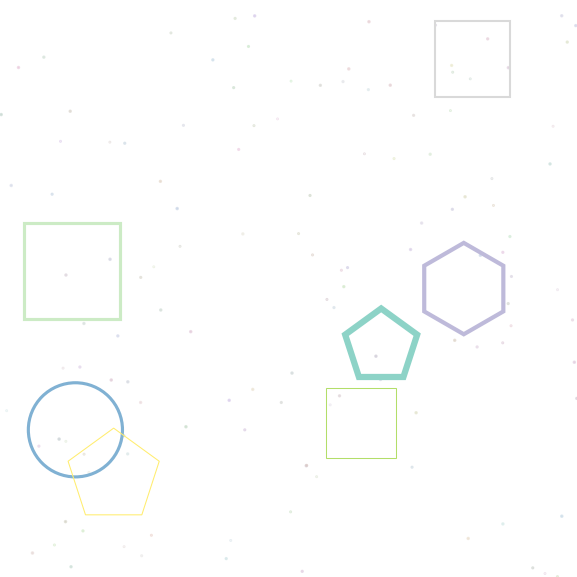[{"shape": "pentagon", "thickness": 3, "radius": 0.33, "center": [0.66, 0.399]}, {"shape": "hexagon", "thickness": 2, "radius": 0.4, "center": [0.803, 0.499]}, {"shape": "circle", "thickness": 1.5, "radius": 0.41, "center": [0.131, 0.255]}, {"shape": "square", "thickness": 0.5, "radius": 0.31, "center": [0.625, 0.267]}, {"shape": "square", "thickness": 1, "radius": 0.33, "center": [0.818, 0.897]}, {"shape": "square", "thickness": 1.5, "radius": 0.41, "center": [0.125, 0.53]}, {"shape": "pentagon", "thickness": 0.5, "radius": 0.41, "center": [0.197, 0.175]}]